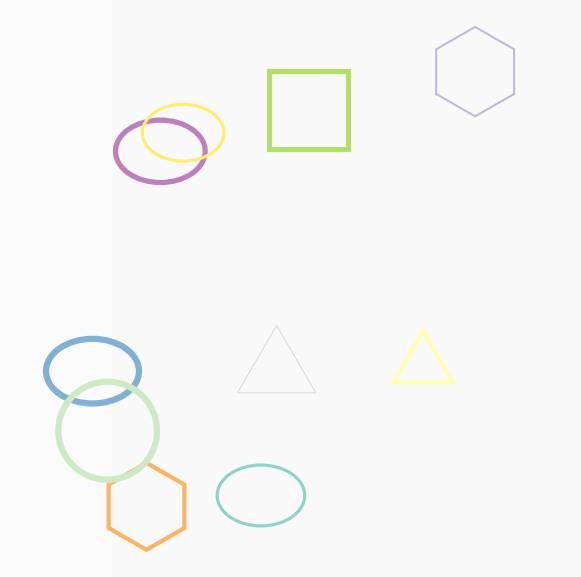[{"shape": "oval", "thickness": 1.5, "radius": 0.38, "center": [0.449, 0.141]}, {"shape": "triangle", "thickness": 2, "radius": 0.3, "center": [0.728, 0.367]}, {"shape": "hexagon", "thickness": 1, "radius": 0.39, "center": [0.817, 0.875]}, {"shape": "oval", "thickness": 3, "radius": 0.4, "center": [0.159, 0.356]}, {"shape": "hexagon", "thickness": 2, "radius": 0.38, "center": [0.252, 0.122]}, {"shape": "square", "thickness": 2.5, "radius": 0.34, "center": [0.531, 0.809]}, {"shape": "triangle", "thickness": 0.5, "radius": 0.39, "center": [0.476, 0.358]}, {"shape": "oval", "thickness": 2.5, "radius": 0.39, "center": [0.276, 0.737]}, {"shape": "circle", "thickness": 3, "radius": 0.42, "center": [0.185, 0.253]}, {"shape": "oval", "thickness": 1.5, "radius": 0.35, "center": [0.315, 0.769]}]